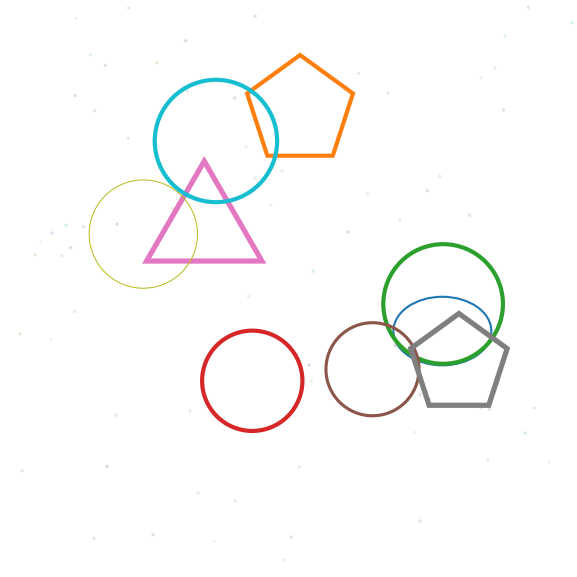[{"shape": "oval", "thickness": 1, "radius": 0.42, "center": [0.766, 0.426]}, {"shape": "pentagon", "thickness": 2, "radius": 0.48, "center": [0.52, 0.807]}, {"shape": "circle", "thickness": 2, "radius": 0.52, "center": [0.767, 0.473]}, {"shape": "circle", "thickness": 2, "radius": 0.43, "center": [0.437, 0.34]}, {"shape": "circle", "thickness": 1.5, "radius": 0.4, "center": [0.645, 0.36]}, {"shape": "triangle", "thickness": 2.5, "radius": 0.58, "center": [0.354, 0.605]}, {"shape": "pentagon", "thickness": 2.5, "radius": 0.44, "center": [0.795, 0.368]}, {"shape": "circle", "thickness": 0.5, "radius": 0.47, "center": [0.248, 0.594]}, {"shape": "circle", "thickness": 2, "radius": 0.53, "center": [0.374, 0.755]}]